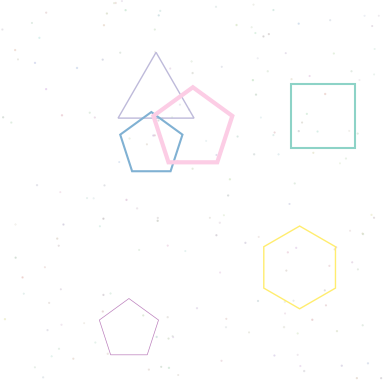[{"shape": "square", "thickness": 1.5, "radius": 0.41, "center": [0.839, 0.699]}, {"shape": "triangle", "thickness": 1, "radius": 0.57, "center": [0.405, 0.75]}, {"shape": "pentagon", "thickness": 1.5, "radius": 0.43, "center": [0.393, 0.624]}, {"shape": "pentagon", "thickness": 3, "radius": 0.54, "center": [0.501, 0.666]}, {"shape": "pentagon", "thickness": 0.5, "radius": 0.4, "center": [0.335, 0.144]}, {"shape": "hexagon", "thickness": 1, "radius": 0.54, "center": [0.778, 0.305]}]